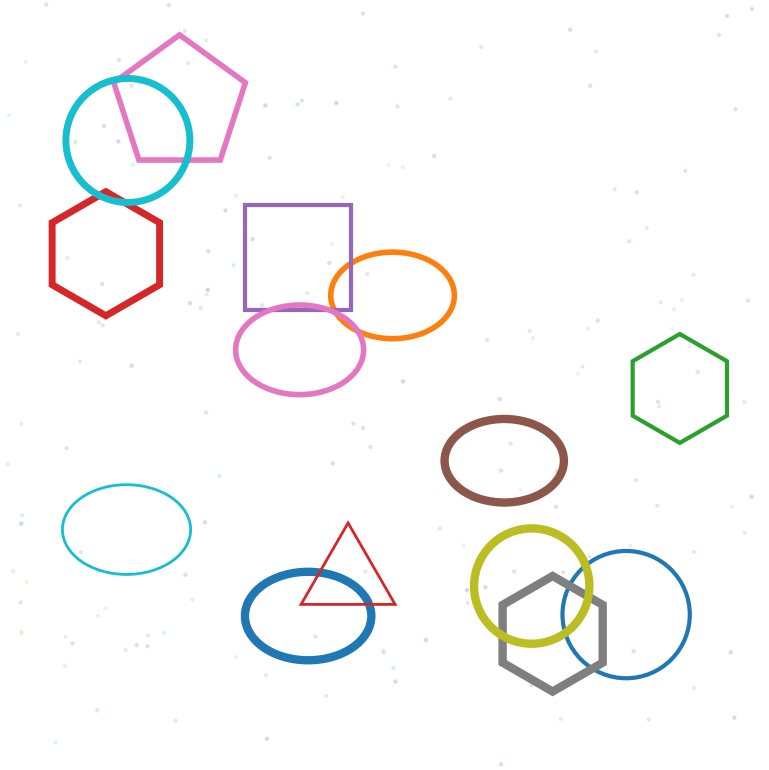[{"shape": "oval", "thickness": 3, "radius": 0.41, "center": [0.4, 0.2]}, {"shape": "circle", "thickness": 1.5, "radius": 0.41, "center": [0.813, 0.202]}, {"shape": "oval", "thickness": 2, "radius": 0.4, "center": [0.51, 0.616]}, {"shape": "hexagon", "thickness": 1.5, "radius": 0.35, "center": [0.883, 0.496]}, {"shape": "hexagon", "thickness": 2.5, "radius": 0.4, "center": [0.137, 0.671]}, {"shape": "triangle", "thickness": 1, "radius": 0.35, "center": [0.452, 0.25]}, {"shape": "square", "thickness": 1.5, "radius": 0.34, "center": [0.387, 0.666]}, {"shape": "oval", "thickness": 3, "radius": 0.39, "center": [0.655, 0.402]}, {"shape": "pentagon", "thickness": 2, "radius": 0.45, "center": [0.233, 0.865]}, {"shape": "oval", "thickness": 2, "radius": 0.42, "center": [0.389, 0.546]}, {"shape": "hexagon", "thickness": 3, "radius": 0.38, "center": [0.718, 0.177]}, {"shape": "circle", "thickness": 3, "radius": 0.37, "center": [0.691, 0.239]}, {"shape": "circle", "thickness": 2.5, "radius": 0.4, "center": [0.166, 0.818]}, {"shape": "oval", "thickness": 1, "radius": 0.42, "center": [0.164, 0.312]}]